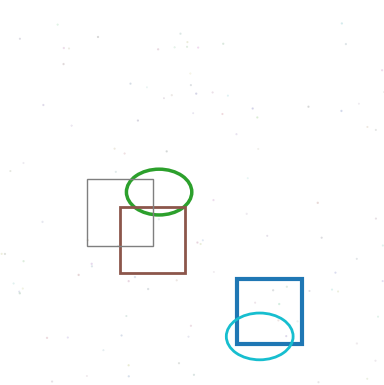[{"shape": "square", "thickness": 3, "radius": 0.43, "center": [0.7, 0.191]}, {"shape": "oval", "thickness": 2.5, "radius": 0.42, "center": [0.413, 0.501]}, {"shape": "square", "thickness": 2, "radius": 0.43, "center": [0.396, 0.377]}, {"shape": "square", "thickness": 1, "radius": 0.43, "center": [0.312, 0.447]}, {"shape": "oval", "thickness": 2, "radius": 0.43, "center": [0.675, 0.126]}]